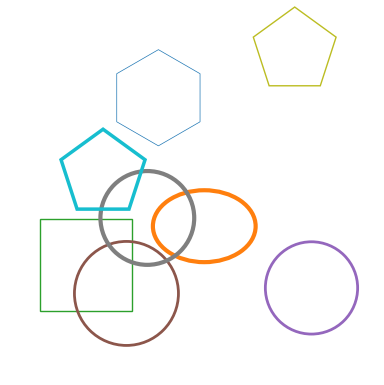[{"shape": "hexagon", "thickness": 0.5, "radius": 0.62, "center": [0.411, 0.746]}, {"shape": "oval", "thickness": 3, "radius": 0.67, "center": [0.531, 0.412]}, {"shape": "square", "thickness": 1, "radius": 0.59, "center": [0.224, 0.311]}, {"shape": "circle", "thickness": 2, "radius": 0.6, "center": [0.809, 0.252]}, {"shape": "circle", "thickness": 2, "radius": 0.68, "center": [0.328, 0.238]}, {"shape": "circle", "thickness": 3, "radius": 0.61, "center": [0.383, 0.434]}, {"shape": "pentagon", "thickness": 1, "radius": 0.57, "center": [0.765, 0.869]}, {"shape": "pentagon", "thickness": 2.5, "radius": 0.57, "center": [0.268, 0.55]}]